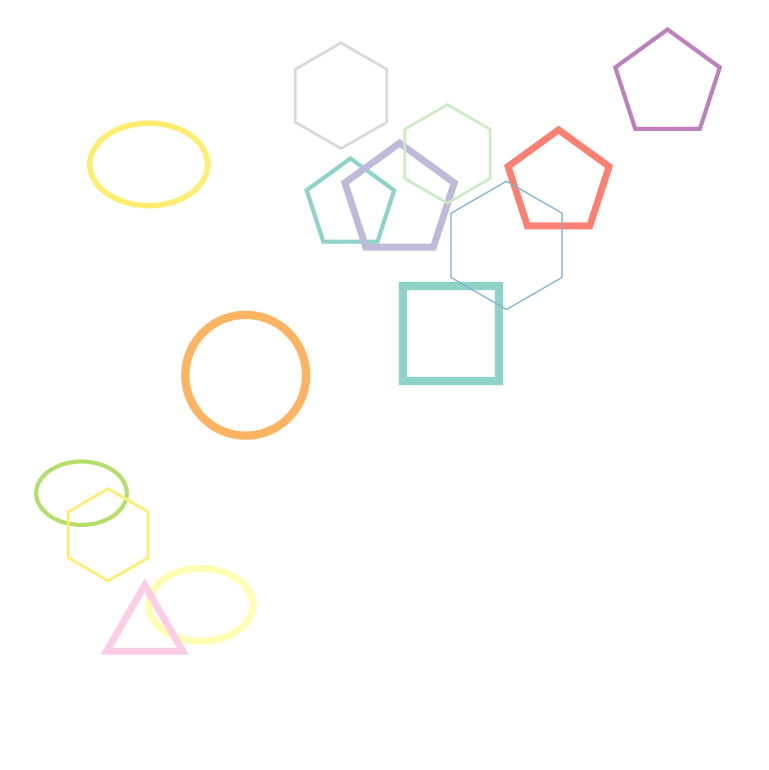[{"shape": "square", "thickness": 3, "radius": 0.31, "center": [0.586, 0.567]}, {"shape": "pentagon", "thickness": 1.5, "radius": 0.3, "center": [0.455, 0.734]}, {"shape": "oval", "thickness": 2.5, "radius": 0.34, "center": [0.261, 0.215]}, {"shape": "pentagon", "thickness": 2.5, "radius": 0.37, "center": [0.519, 0.739]}, {"shape": "pentagon", "thickness": 2.5, "radius": 0.34, "center": [0.725, 0.762]}, {"shape": "hexagon", "thickness": 0.5, "radius": 0.42, "center": [0.658, 0.681]}, {"shape": "circle", "thickness": 3, "radius": 0.39, "center": [0.319, 0.513]}, {"shape": "oval", "thickness": 1.5, "radius": 0.29, "center": [0.106, 0.359]}, {"shape": "triangle", "thickness": 2.5, "radius": 0.29, "center": [0.188, 0.183]}, {"shape": "hexagon", "thickness": 1, "radius": 0.34, "center": [0.443, 0.876]}, {"shape": "pentagon", "thickness": 1.5, "radius": 0.36, "center": [0.867, 0.89]}, {"shape": "hexagon", "thickness": 1, "radius": 0.32, "center": [0.581, 0.8]}, {"shape": "hexagon", "thickness": 1, "radius": 0.3, "center": [0.141, 0.305]}, {"shape": "oval", "thickness": 2, "radius": 0.38, "center": [0.193, 0.786]}]